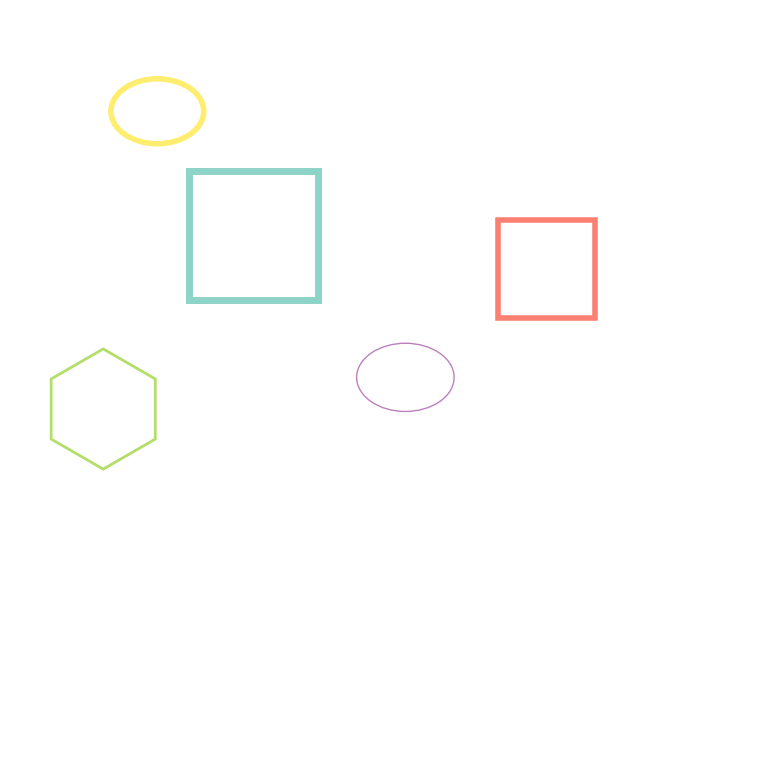[{"shape": "square", "thickness": 2.5, "radius": 0.42, "center": [0.329, 0.694]}, {"shape": "square", "thickness": 2, "radius": 0.32, "center": [0.71, 0.651]}, {"shape": "hexagon", "thickness": 1, "radius": 0.39, "center": [0.134, 0.469]}, {"shape": "oval", "thickness": 0.5, "radius": 0.32, "center": [0.526, 0.51]}, {"shape": "oval", "thickness": 2, "radius": 0.3, "center": [0.204, 0.855]}]